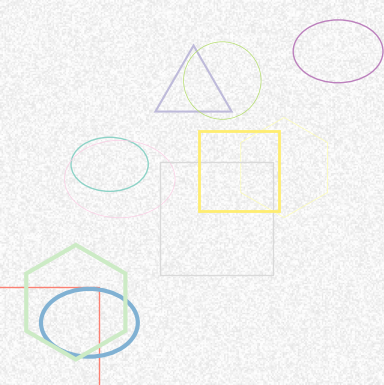[{"shape": "oval", "thickness": 1, "radius": 0.5, "center": [0.285, 0.573]}, {"shape": "hexagon", "thickness": 0.5, "radius": 0.65, "center": [0.738, 0.565]}, {"shape": "triangle", "thickness": 1.5, "radius": 0.57, "center": [0.503, 0.767]}, {"shape": "square", "thickness": 1, "radius": 0.74, "center": [0.108, 0.106]}, {"shape": "oval", "thickness": 3, "radius": 0.63, "center": [0.232, 0.162]}, {"shape": "circle", "thickness": 0.5, "radius": 0.5, "center": [0.577, 0.791]}, {"shape": "oval", "thickness": 0.5, "radius": 0.72, "center": [0.311, 0.535]}, {"shape": "square", "thickness": 1, "radius": 0.73, "center": [0.562, 0.432]}, {"shape": "oval", "thickness": 1, "radius": 0.58, "center": [0.878, 0.867]}, {"shape": "hexagon", "thickness": 3, "radius": 0.74, "center": [0.197, 0.215]}, {"shape": "square", "thickness": 2, "radius": 0.52, "center": [0.621, 0.556]}]